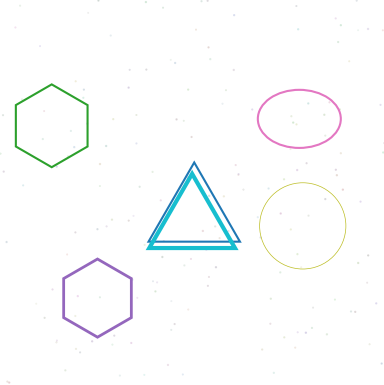[{"shape": "triangle", "thickness": 1.5, "radius": 0.69, "center": [0.505, 0.441]}, {"shape": "hexagon", "thickness": 1.5, "radius": 0.54, "center": [0.134, 0.673]}, {"shape": "hexagon", "thickness": 2, "radius": 0.51, "center": [0.253, 0.226]}, {"shape": "oval", "thickness": 1.5, "radius": 0.54, "center": [0.777, 0.691]}, {"shape": "circle", "thickness": 0.5, "radius": 0.56, "center": [0.786, 0.413]}, {"shape": "triangle", "thickness": 3, "radius": 0.64, "center": [0.499, 0.42]}]